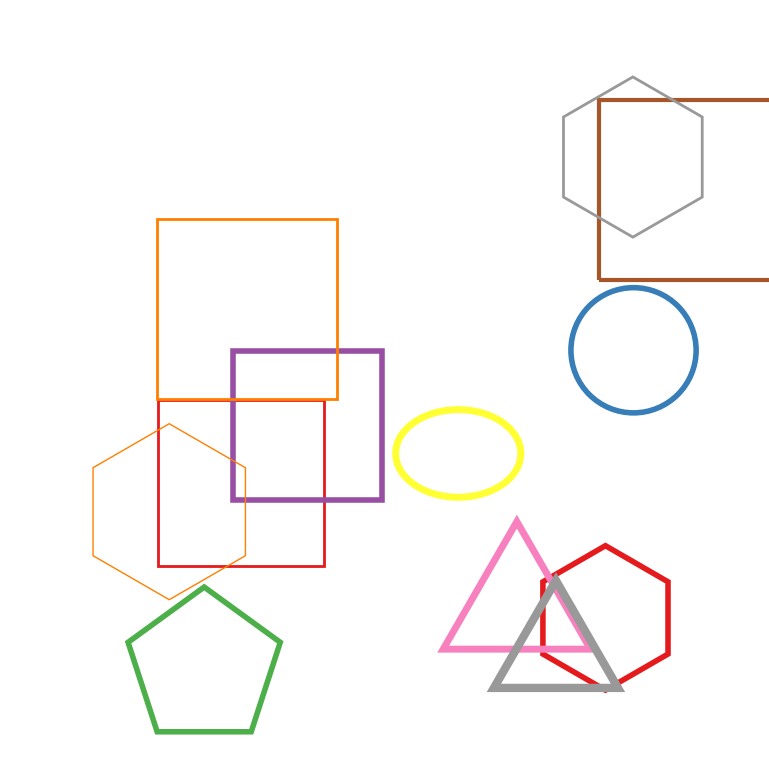[{"shape": "square", "thickness": 1, "radius": 0.54, "center": [0.313, 0.373]}, {"shape": "hexagon", "thickness": 2, "radius": 0.47, "center": [0.786, 0.197]}, {"shape": "circle", "thickness": 2, "radius": 0.41, "center": [0.823, 0.545]}, {"shape": "pentagon", "thickness": 2, "radius": 0.52, "center": [0.265, 0.134]}, {"shape": "square", "thickness": 2, "radius": 0.48, "center": [0.4, 0.447]}, {"shape": "square", "thickness": 1, "radius": 0.58, "center": [0.321, 0.599]}, {"shape": "hexagon", "thickness": 0.5, "radius": 0.57, "center": [0.22, 0.335]}, {"shape": "oval", "thickness": 2.5, "radius": 0.41, "center": [0.595, 0.411]}, {"shape": "square", "thickness": 1.5, "radius": 0.58, "center": [0.895, 0.753]}, {"shape": "triangle", "thickness": 2.5, "radius": 0.55, "center": [0.671, 0.212]}, {"shape": "hexagon", "thickness": 1, "radius": 0.52, "center": [0.822, 0.796]}, {"shape": "triangle", "thickness": 3, "radius": 0.47, "center": [0.722, 0.153]}]